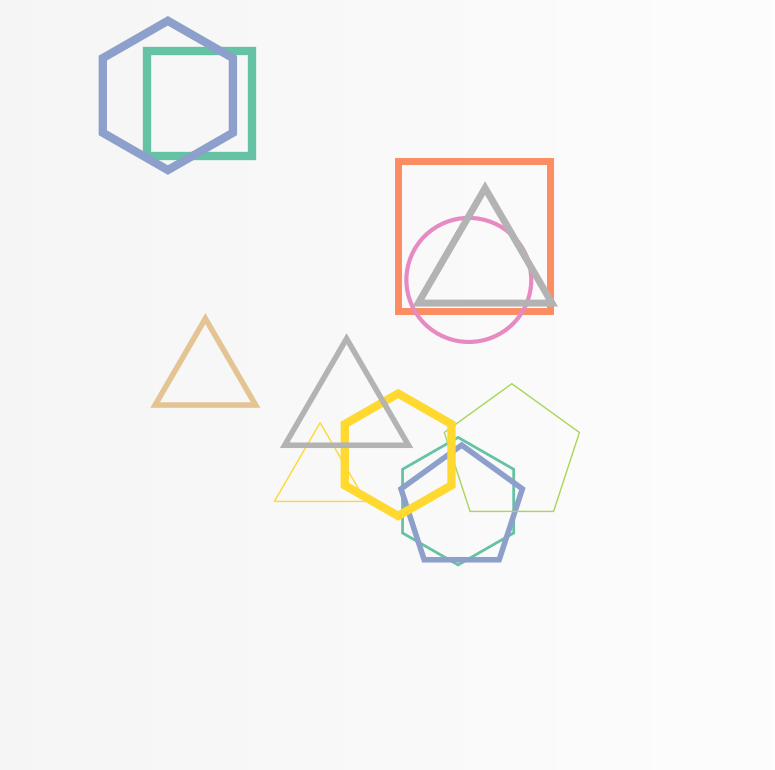[{"shape": "hexagon", "thickness": 1, "radius": 0.41, "center": [0.591, 0.349]}, {"shape": "square", "thickness": 3, "radius": 0.34, "center": [0.257, 0.866]}, {"shape": "square", "thickness": 2.5, "radius": 0.49, "center": [0.611, 0.694]}, {"shape": "hexagon", "thickness": 3, "radius": 0.48, "center": [0.217, 0.876]}, {"shape": "pentagon", "thickness": 2, "radius": 0.41, "center": [0.596, 0.34]}, {"shape": "circle", "thickness": 1.5, "radius": 0.4, "center": [0.605, 0.636]}, {"shape": "pentagon", "thickness": 0.5, "radius": 0.46, "center": [0.66, 0.41]}, {"shape": "triangle", "thickness": 0.5, "radius": 0.34, "center": [0.413, 0.383]}, {"shape": "hexagon", "thickness": 3, "radius": 0.4, "center": [0.514, 0.409]}, {"shape": "triangle", "thickness": 2, "radius": 0.37, "center": [0.265, 0.511]}, {"shape": "triangle", "thickness": 2.5, "radius": 0.5, "center": [0.626, 0.656]}, {"shape": "triangle", "thickness": 2, "radius": 0.46, "center": [0.447, 0.468]}]